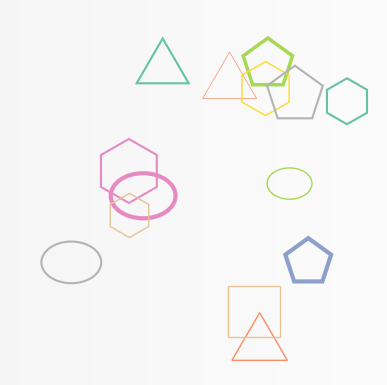[{"shape": "triangle", "thickness": 1.5, "radius": 0.39, "center": [0.42, 0.822]}, {"shape": "hexagon", "thickness": 1.5, "radius": 0.3, "center": [0.895, 0.737]}, {"shape": "triangle", "thickness": 1, "radius": 0.41, "center": [0.67, 0.105]}, {"shape": "triangle", "thickness": 0.5, "radius": 0.4, "center": [0.593, 0.784]}, {"shape": "pentagon", "thickness": 3, "radius": 0.31, "center": [0.795, 0.319]}, {"shape": "oval", "thickness": 3, "radius": 0.42, "center": [0.369, 0.492]}, {"shape": "hexagon", "thickness": 1.5, "radius": 0.42, "center": [0.333, 0.556]}, {"shape": "pentagon", "thickness": 2.5, "radius": 0.33, "center": [0.691, 0.834]}, {"shape": "oval", "thickness": 1, "radius": 0.29, "center": [0.747, 0.523]}, {"shape": "hexagon", "thickness": 1, "radius": 0.35, "center": [0.685, 0.77]}, {"shape": "square", "thickness": 1, "radius": 0.33, "center": [0.655, 0.192]}, {"shape": "hexagon", "thickness": 1, "radius": 0.29, "center": [0.334, 0.44]}, {"shape": "oval", "thickness": 1.5, "radius": 0.39, "center": [0.184, 0.318]}, {"shape": "pentagon", "thickness": 1.5, "radius": 0.38, "center": [0.761, 0.754]}]